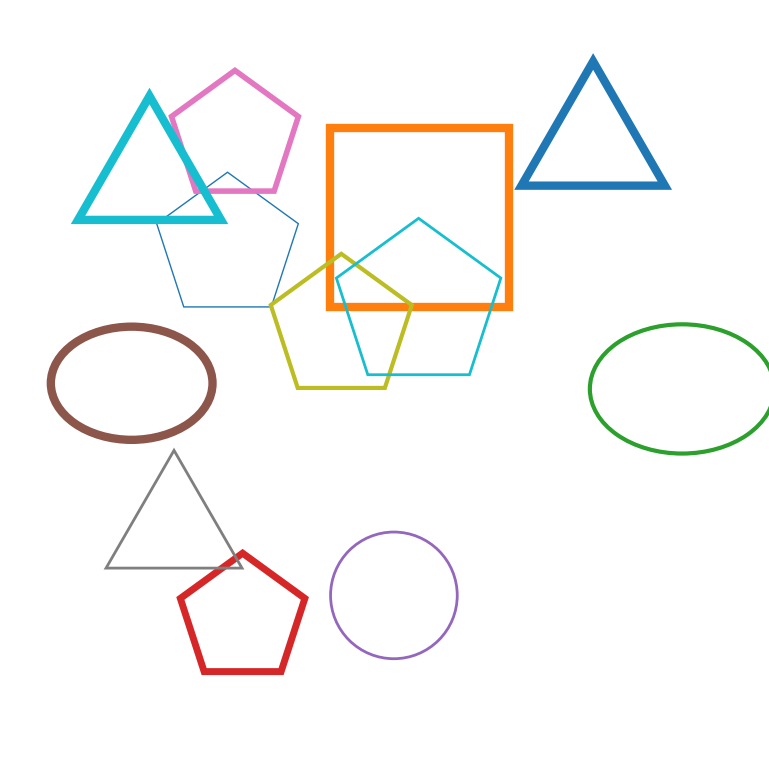[{"shape": "pentagon", "thickness": 0.5, "radius": 0.48, "center": [0.295, 0.68]}, {"shape": "triangle", "thickness": 3, "radius": 0.54, "center": [0.77, 0.813]}, {"shape": "square", "thickness": 3, "radius": 0.58, "center": [0.544, 0.718]}, {"shape": "oval", "thickness": 1.5, "radius": 0.6, "center": [0.886, 0.495]}, {"shape": "pentagon", "thickness": 2.5, "radius": 0.43, "center": [0.315, 0.197]}, {"shape": "circle", "thickness": 1, "radius": 0.41, "center": [0.512, 0.227]}, {"shape": "oval", "thickness": 3, "radius": 0.52, "center": [0.171, 0.502]}, {"shape": "pentagon", "thickness": 2, "radius": 0.43, "center": [0.305, 0.822]}, {"shape": "triangle", "thickness": 1, "radius": 0.51, "center": [0.226, 0.313]}, {"shape": "pentagon", "thickness": 1.5, "radius": 0.48, "center": [0.443, 0.574]}, {"shape": "pentagon", "thickness": 1, "radius": 0.56, "center": [0.544, 0.604]}, {"shape": "triangle", "thickness": 3, "radius": 0.54, "center": [0.194, 0.768]}]